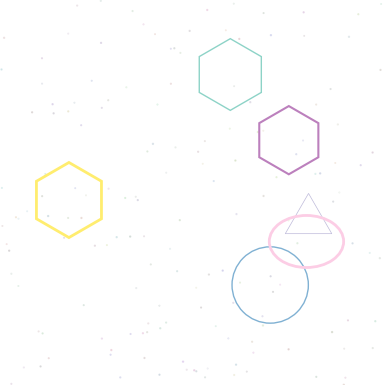[{"shape": "hexagon", "thickness": 1, "radius": 0.47, "center": [0.598, 0.806]}, {"shape": "triangle", "thickness": 0.5, "radius": 0.35, "center": [0.801, 0.428]}, {"shape": "circle", "thickness": 1, "radius": 0.5, "center": [0.702, 0.26]}, {"shape": "oval", "thickness": 2, "radius": 0.48, "center": [0.796, 0.373]}, {"shape": "hexagon", "thickness": 1.5, "radius": 0.44, "center": [0.75, 0.636]}, {"shape": "hexagon", "thickness": 2, "radius": 0.49, "center": [0.179, 0.48]}]